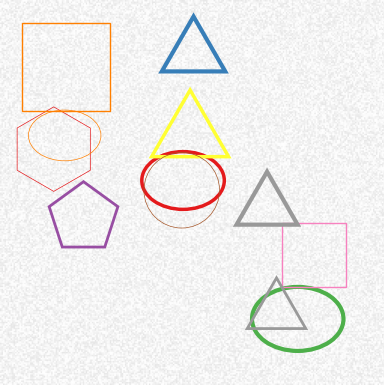[{"shape": "oval", "thickness": 2.5, "radius": 0.54, "center": [0.475, 0.531]}, {"shape": "hexagon", "thickness": 0.5, "radius": 0.55, "center": [0.14, 0.613]}, {"shape": "triangle", "thickness": 3, "radius": 0.48, "center": [0.503, 0.862]}, {"shape": "oval", "thickness": 3, "radius": 0.59, "center": [0.773, 0.172]}, {"shape": "pentagon", "thickness": 2, "radius": 0.47, "center": [0.217, 0.434]}, {"shape": "oval", "thickness": 0.5, "radius": 0.47, "center": [0.168, 0.648]}, {"shape": "square", "thickness": 1, "radius": 0.57, "center": [0.171, 0.827]}, {"shape": "triangle", "thickness": 2.5, "radius": 0.58, "center": [0.494, 0.651]}, {"shape": "circle", "thickness": 0.5, "radius": 0.49, "center": [0.472, 0.506]}, {"shape": "square", "thickness": 1, "radius": 0.42, "center": [0.815, 0.339]}, {"shape": "triangle", "thickness": 2, "radius": 0.44, "center": [0.718, 0.19]}, {"shape": "triangle", "thickness": 3, "radius": 0.46, "center": [0.694, 0.462]}]